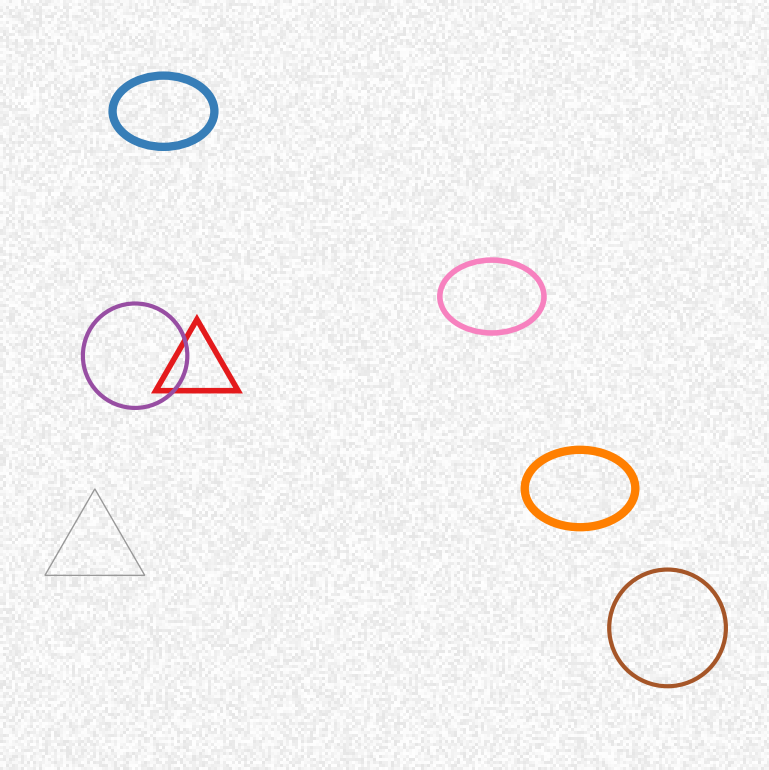[{"shape": "triangle", "thickness": 2, "radius": 0.31, "center": [0.256, 0.523]}, {"shape": "oval", "thickness": 3, "radius": 0.33, "center": [0.212, 0.856]}, {"shape": "circle", "thickness": 1.5, "radius": 0.34, "center": [0.175, 0.538]}, {"shape": "oval", "thickness": 3, "radius": 0.36, "center": [0.753, 0.366]}, {"shape": "circle", "thickness": 1.5, "radius": 0.38, "center": [0.867, 0.185]}, {"shape": "oval", "thickness": 2, "radius": 0.34, "center": [0.639, 0.615]}, {"shape": "triangle", "thickness": 0.5, "radius": 0.37, "center": [0.123, 0.29]}]